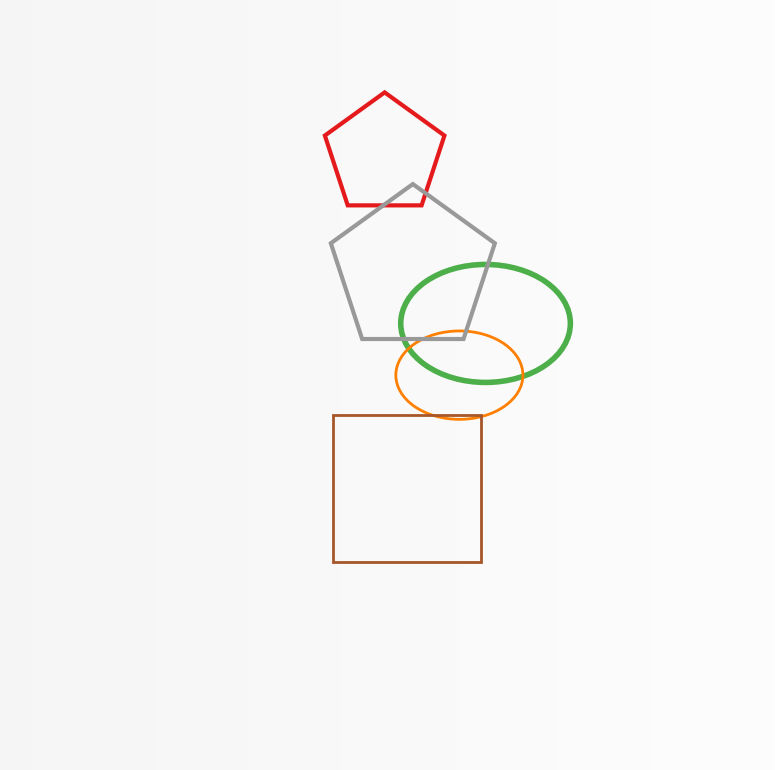[{"shape": "pentagon", "thickness": 1.5, "radius": 0.41, "center": [0.496, 0.799]}, {"shape": "oval", "thickness": 2, "radius": 0.55, "center": [0.627, 0.58]}, {"shape": "oval", "thickness": 1, "radius": 0.41, "center": [0.593, 0.513]}, {"shape": "square", "thickness": 1, "radius": 0.48, "center": [0.526, 0.366]}, {"shape": "pentagon", "thickness": 1.5, "radius": 0.56, "center": [0.533, 0.65]}]